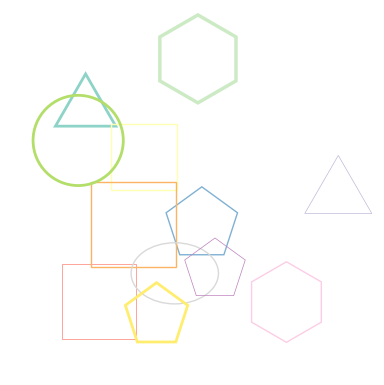[{"shape": "triangle", "thickness": 2, "radius": 0.45, "center": [0.222, 0.718]}, {"shape": "square", "thickness": 1, "radius": 0.43, "center": [0.374, 0.592]}, {"shape": "triangle", "thickness": 0.5, "radius": 0.5, "center": [0.879, 0.496]}, {"shape": "square", "thickness": 0.5, "radius": 0.48, "center": [0.257, 0.217]}, {"shape": "pentagon", "thickness": 1, "radius": 0.49, "center": [0.524, 0.417]}, {"shape": "square", "thickness": 1, "radius": 0.55, "center": [0.346, 0.417]}, {"shape": "circle", "thickness": 2, "radius": 0.59, "center": [0.203, 0.635]}, {"shape": "hexagon", "thickness": 1, "radius": 0.52, "center": [0.744, 0.215]}, {"shape": "oval", "thickness": 1, "radius": 0.57, "center": [0.454, 0.29]}, {"shape": "pentagon", "thickness": 0.5, "radius": 0.41, "center": [0.558, 0.299]}, {"shape": "hexagon", "thickness": 2.5, "radius": 0.57, "center": [0.514, 0.847]}, {"shape": "pentagon", "thickness": 2, "radius": 0.43, "center": [0.407, 0.181]}]